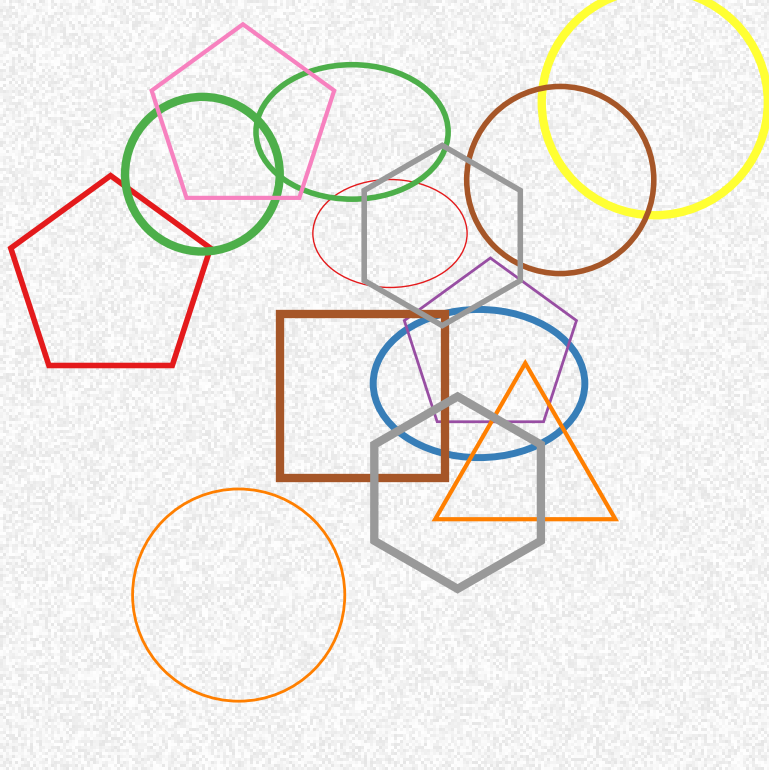[{"shape": "pentagon", "thickness": 2, "radius": 0.68, "center": [0.144, 0.636]}, {"shape": "oval", "thickness": 0.5, "radius": 0.5, "center": [0.506, 0.697]}, {"shape": "oval", "thickness": 2.5, "radius": 0.69, "center": [0.622, 0.502]}, {"shape": "oval", "thickness": 2, "radius": 0.62, "center": [0.457, 0.829]}, {"shape": "circle", "thickness": 3, "radius": 0.5, "center": [0.263, 0.774]}, {"shape": "pentagon", "thickness": 1, "radius": 0.59, "center": [0.637, 0.547]}, {"shape": "circle", "thickness": 1, "radius": 0.69, "center": [0.31, 0.227]}, {"shape": "triangle", "thickness": 1.5, "radius": 0.68, "center": [0.682, 0.393]}, {"shape": "circle", "thickness": 3, "radius": 0.73, "center": [0.85, 0.867]}, {"shape": "square", "thickness": 3, "radius": 0.53, "center": [0.471, 0.486]}, {"shape": "circle", "thickness": 2, "radius": 0.61, "center": [0.728, 0.766]}, {"shape": "pentagon", "thickness": 1.5, "radius": 0.62, "center": [0.315, 0.844]}, {"shape": "hexagon", "thickness": 2, "radius": 0.59, "center": [0.574, 0.694]}, {"shape": "hexagon", "thickness": 3, "radius": 0.62, "center": [0.594, 0.36]}]